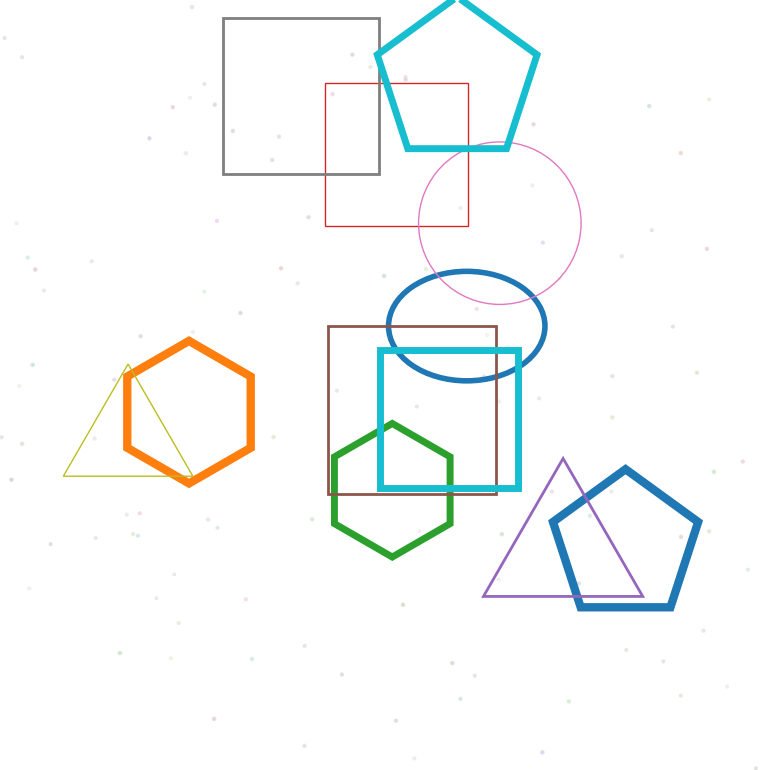[{"shape": "oval", "thickness": 2, "radius": 0.51, "center": [0.606, 0.577]}, {"shape": "pentagon", "thickness": 3, "radius": 0.5, "center": [0.812, 0.291]}, {"shape": "hexagon", "thickness": 3, "radius": 0.46, "center": [0.245, 0.465]}, {"shape": "hexagon", "thickness": 2.5, "radius": 0.43, "center": [0.509, 0.363]}, {"shape": "square", "thickness": 0.5, "radius": 0.46, "center": [0.515, 0.799]}, {"shape": "triangle", "thickness": 1, "radius": 0.6, "center": [0.731, 0.285]}, {"shape": "square", "thickness": 1, "radius": 0.55, "center": [0.535, 0.468]}, {"shape": "circle", "thickness": 0.5, "radius": 0.53, "center": [0.649, 0.71]}, {"shape": "square", "thickness": 1, "radius": 0.51, "center": [0.39, 0.875]}, {"shape": "triangle", "thickness": 0.5, "radius": 0.49, "center": [0.166, 0.43]}, {"shape": "square", "thickness": 2.5, "radius": 0.45, "center": [0.584, 0.456]}, {"shape": "pentagon", "thickness": 2.5, "radius": 0.55, "center": [0.594, 0.895]}]